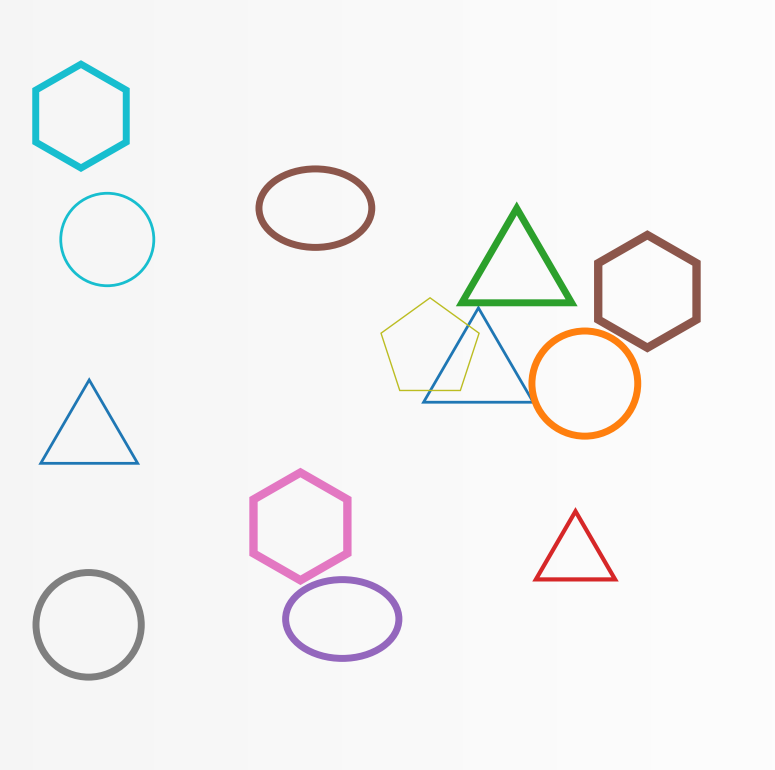[{"shape": "triangle", "thickness": 1, "radius": 0.41, "center": [0.617, 0.518]}, {"shape": "triangle", "thickness": 1, "radius": 0.36, "center": [0.115, 0.434]}, {"shape": "circle", "thickness": 2.5, "radius": 0.34, "center": [0.755, 0.502]}, {"shape": "triangle", "thickness": 2.5, "radius": 0.41, "center": [0.667, 0.648]}, {"shape": "triangle", "thickness": 1.5, "radius": 0.3, "center": [0.743, 0.277]}, {"shape": "oval", "thickness": 2.5, "radius": 0.37, "center": [0.442, 0.196]}, {"shape": "hexagon", "thickness": 3, "radius": 0.37, "center": [0.835, 0.622]}, {"shape": "oval", "thickness": 2.5, "radius": 0.36, "center": [0.407, 0.73]}, {"shape": "hexagon", "thickness": 3, "radius": 0.35, "center": [0.388, 0.316]}, {"shape": "circle", "thickness": 2.5, "radius": 0.34, "center": [0.114, 0.189]}, {"shape": "pentagon", "thickness": 0.5, "radius": 0.33, "center": [0.555, 0.547]}, {"shape": "hexagon", "thickness": 2.5, "radius": 0.34, "center": [0.105, 0.849]}, {"shape": "circle", "thickness": 1, "radius": 0.3, "center": [0.138, 0.689]}]